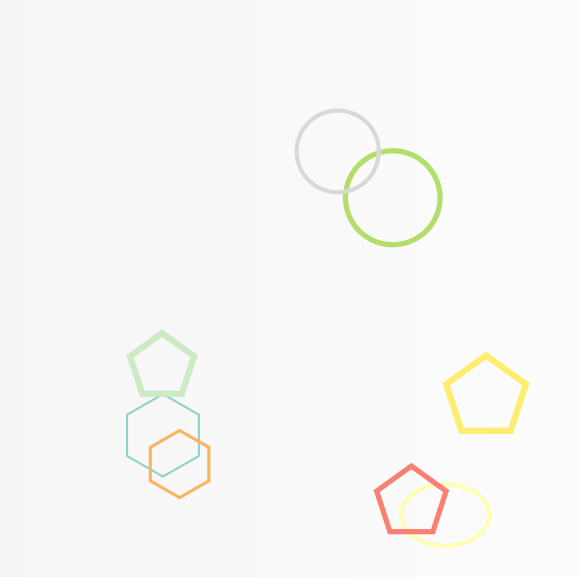[{"shape": "hexagon", "thickness": 1, "radius": 0.36, "center": [0.28, 0.245]}, {"shape": "oval", "thickness": 2, "radius": 0.38, "center": [0.766, 0.107]}, {"shape": "pentagon", "thickness": 2.5, "radius": 0.31, "center": [0.708, 0.129]}, {"shape": "hexagon", "thickness": 1.5, "radius": 0.29, "center": [0.309, 0.196]}, {"shape": "circle", "thickness": 2.5, "radius": 0.41, "center": [0.676, 0.657]}, {"shape": "circle", "thickness": 2, "radius": 0.35, "center": [0.581, 0.737]}, {"shape": "pentagon", "thickness": 3, "radius": 0.29, "center": [0.279, 0.364]}, {"shape": "pentagon", "thickness": 3, "radius": 0.36, "center": [0.836, 0.312]}]